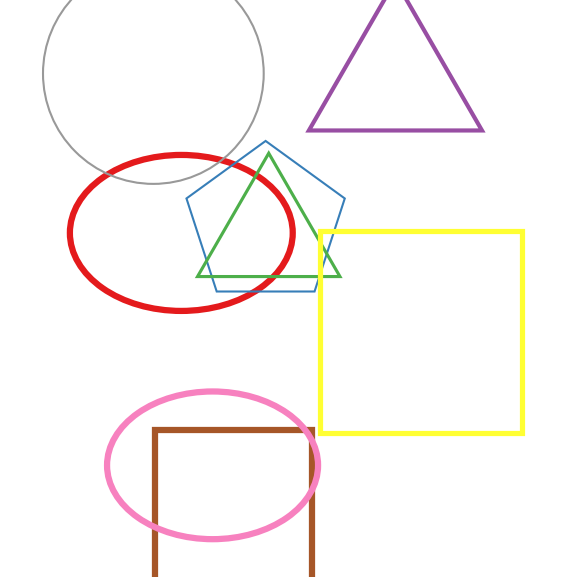[{"shape": "oval", "thickness": 3, "radius": 0.96, "center": [0.314, 0.596]}, {"shape": "pentagon", "thickness": 1, "radius": 0.72, "center": [0.46, 0.611]}, {"shape": "triangle", "thickness": 1.5, "radius": 0.71, "center": [0.465, 0.591]}, {"shape": "triangle", "thickness": 2, "radius": 0.87, "center": [0.685, 0.86]}, {"shape": "square", "thickness": 2.5, "radius": 0.87, "center": [0.729, 0.425]}, {"shape": "square", "thickness": 3, "radius": 0.68, "center": [0.405, 0.118]}, {"shape": "oval", "thickness": 3, "radius": 0.91, "center": [0.368, 0.193]}, {"shape": "circle", "thickness": 1, "radius": 0.96, "center": [0.266, 0.872]}]